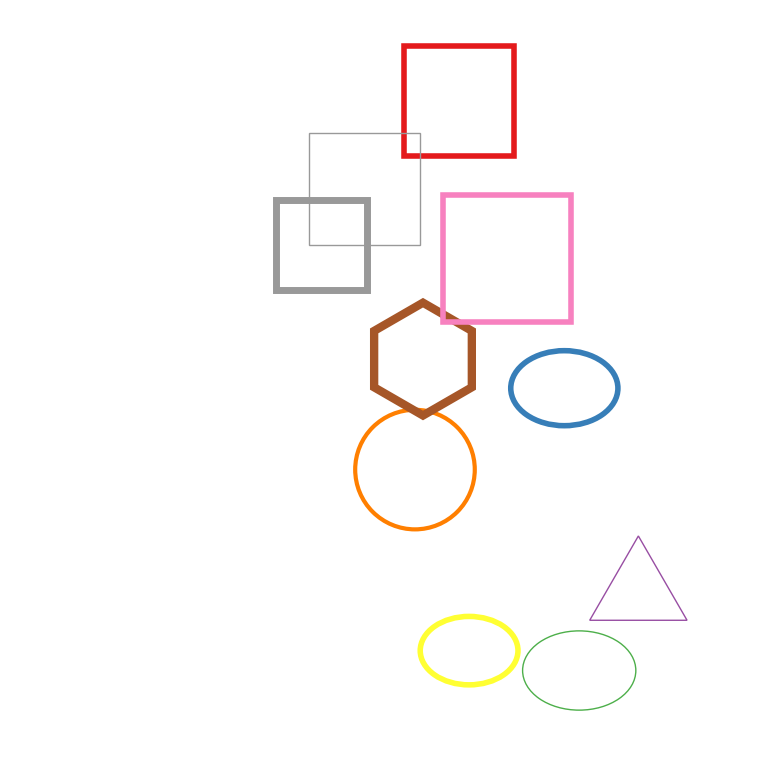[{"shape": "square", "thickness": 2, "radius": 0.36, "center": [0.596, 0.869]}, {"shape": "oval", "thickness": 2, "radius": 0.35, "center": [0.733, 0.496]}, {"shape": "oval", "thickness": 0.5, "radius": 0.37, "center": [0.752, 0.129]}, {"shape": "triangle", "thickness": 0.5, "radius": 0.36, "center": [0.829, 0.231]}, {"shape": "circle", "thickness": 1.5, "radius": 0.39, "center": [0.539, 0.39]}, {"shape": "oval", "thickness": 2, "radius": 0.32, "center": [0.609, 0.155]}, {"shape": "hexagon", "thickness": 3, "radius": 0.37, "center": [0.549, 0.534]}, {"shape": "square", "thickness": 2, "radius": 0.42, "center": [0.658, 0.664]}, {"shape": "square", "thickness": 2.5, "radius": 0.29, "center": [0.417, 0.682]}, {"shape": "square", "thickness": 0.5, "radius": 0.36, "center": [0.474, 0.755]}]